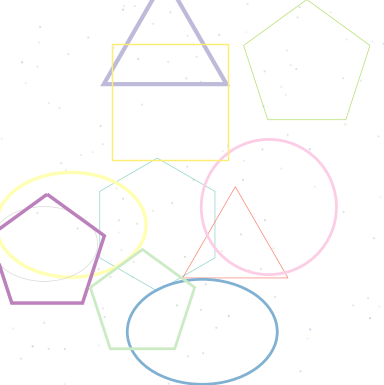[{"shape": "hexagon", "thickness": 0.5, "radius": 0.86, "center": [0.409, 0.417]}, {"shape": "oval", "thickness": 2.5, "radius": 0.97, "center": [0.185, 0.416]}, {"shape": "triangle", "thickness": 3, "radius": 0.92, "center": [0.429, 0.873]}, {"shape": "triangle", "thickness": 0.5, "radius": 0.79, "center": [0.611, 0.357]}, {"shape": "oval", "thickness": 2, "radius": 0.97, "center": [0.525, 0.138]}, {"shape": "pentagon", "thickness": 0.5, "radius": 0.86, "center": [0.797, 0.829]}, {"shape": "circle", "thickness": 2, "radius": 0.88, "center": [0.698, 0.462]}, {"shape": "oval", "thickness": 0.5, "radius": 0.69, "center": [0.115, 0.366]}, {"shape": "pentagon", "thickness": 2.5, "radius": 0.78, "center": [0.122, 0.339]}, {"shape": "pentagon", "thickness": 2, "radius": 0.71, "center": [0.37, 0.209]}, {"shape": "square", "thickness": 1, "radius": 0.75, "center": [0.443, 0.735]}]